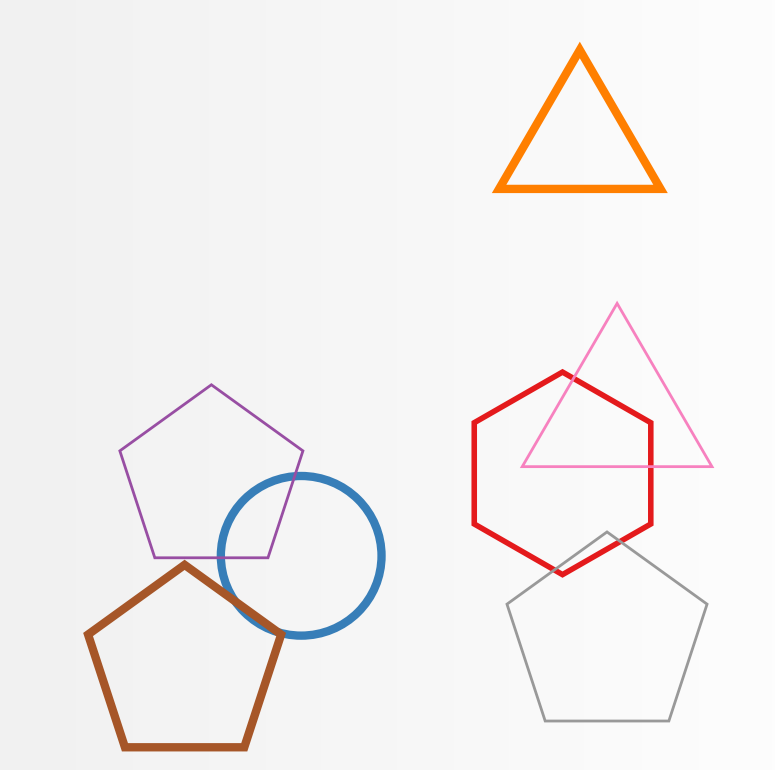[{"shape": "hexagon", "thickness": 2, "radius": 0.66, "center": [0.726, 0.385]}, {"shape": "circle", "thickness": 3, "radius": 0.52, "center": [0.389, 0.278]}, {"shape": "pentagon", "thickness": 1, "radius": 0.62, "center": [0.273, 0.376]}, {"shape": "triangle", "thickness": 3, "radius": 0.6, "center": [0.748, 0.815]}, {"shape": "pentagon", "thickness": 3, "radius": 0.65, "center": [0.238, 0.135]}, {"shape": "triangle", "thickness": 1, "radius": 0.71, "center": [0.796, 0.465]}, {"shape": "pentagon", "thickness": 1, "radius": 0.68, "center": [0.783, 0.173]}]